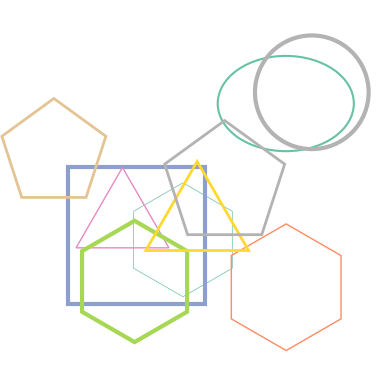[{"shape": "hexagon", "thickness": 0.5, "radius": 0.74, "center": [0.475, 0.377]}, {"shape": "oval", "thickness": 1.5, "radius": 0.88, "center": [0.742, 0.731]}, {"shape": "hexagon", "thickness": 1, "radius": 0.82, "center": [0.743, 0.254]}, {"shape": "square", "thickness": 3, "radius": 0.89, "center": [0.355, 0.388]}, {"shape": "triangle", "thickness": 1, "radius": 0.7, "center": [0.318, 0.426]}, {"shape": "hexagon", "thickness": 3, "radius": 0.79, "center": [0.35, 0.269]}, {"shape": "triangle", "thickness": 2, "radius": 0.77, "center": [0.512, 0.426]}, {"shape": "pentagon", "thickness": 2, "radius": 0.71, "center": [0.14, 0.602]}, {"shape": "pentagon", "thickness": 2, "radius": 0.82, "center": [0.584, 0.523]}, {"shape": "circle", "thickness": 3, "radius": 0.74, "center": [0.81, 0.76]}]